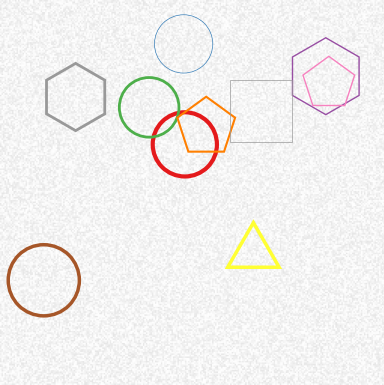[{"shape": "circle", "thickness": 3, "radius": 0.42, "center": [0.48, 0.625]}, {"shape": "circle", "thickness": 0.5, "radius": 0.38, "center": [0.477, 0.886]}, {"shape": "circle", "thickness": 2, "radius": 0.39, "center": [0.387, 0.721]}, {"shape": "hexagon", "thickness": 1, "radius": 0.5, "center": [0.846, 0.802]}, {"shape": "pentagon", "thickness": 1.5, "radius": 0.39, "center": [0.536, 0.67]}, {"shape": "triangle", "thickness": 2.5, "radius": 0.39, "center": [0.658, 0.344]}, {"shape": "circle", "thickness": 2.5, "radius": 0.46, "center": [0.114, 0.272]}, {"shape": "pentagon", "thickness": 1, "radius": 0.35, "center": [0.854, 0.783]}, {"shape": "hexagon", "thickness": 2, "radius": 0.44, "center": [0.196, 0.748]}, {"shape": "square", "thickness": 0.5, "radius": 0.4, "center": [0.678, 0.711]}]